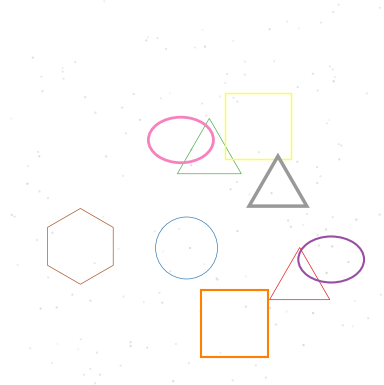[{"shape": "triangle", "thickness": 0.5, "radius": 0.45, "center": [0.778, 0.267]}, {"shape": "circle", "thickness": 0.5, "radius": 0.4, "center": [0.485, 0.356]}, {"shape": "triangle", "thickness": 0.5, "radius": 0.48, "center": [0.544, 0.597]}, {"shape": "oval", "thickness": 1.5, "radius": 0.43, "center": [0.86, 0.326]}, {"shape": "square", "thickness": 1.5, "radius": 0.43, "center": [0.61, 0.16]}, {"shape": "square", "thickness": 1, "radius": 0.42, "center": [0.67, 0.672]}, {"shape": "hexagon", "thickness": 0.5, "radius": 0.49, "center": [0.209, 0.36]}, {"shape": "oval", "thickness": 2, "radius": 0.42, "center": [0.47, 0.636]}, {"shape": "triangle", "thickness": 2.5, "radius": 0.43, "center": [0.722, 0.508]}]